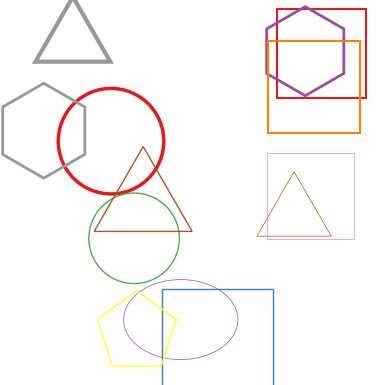[{"shape": "square", "thickness": 1.5, "radius": 0.58, "center": [0.834, 0.86]}, {"shape": "circle", "thickness": 2.5, "radius": 0.69, "center": [0.288, 0.633]}, {"shape": "square", "thickness": 1, "radius": 0.72, "center": [0.565, 0.105]}, {"shape": "circle", "thickness": 1, "radius": 0.59, "center": [0.348, 0.381]}, {"shape": "oval", "thickness": 0.5, "radius": 0.74, "center": [0.47, 0.17]}, {"shape": "hexagon", "thickness": 2, "radius": 0.58, "center": [0.793, 0.867]}, {"shape": "square", "thickness": 1.5, "radius": 0.6, "center": [0.815, 0.774]}, {"shape": "pentagon", "thickness": 1, "radius": 0.54, "center": [0.355, 0.137]}, {"shape": "triangle", "thickness": 1, "radius": 0.73, "center": [0.372, 0.472]}, {"shape": "triangle", "thickness": 0.5, "radius": 0.56, "center": [0.764, 0.442]}, {"shape": "square", "thickness": 0.5, "radius": 0.56, "center": [0.806, 0.49]}, {"shape": "hexagon", "thickness": 2, "radius": 0.62, "center": [0.114, 0.661]}, {"shape": "triangle", "thickness": 3, "radius": 0.56, "center": [0.189, 0.896]}]